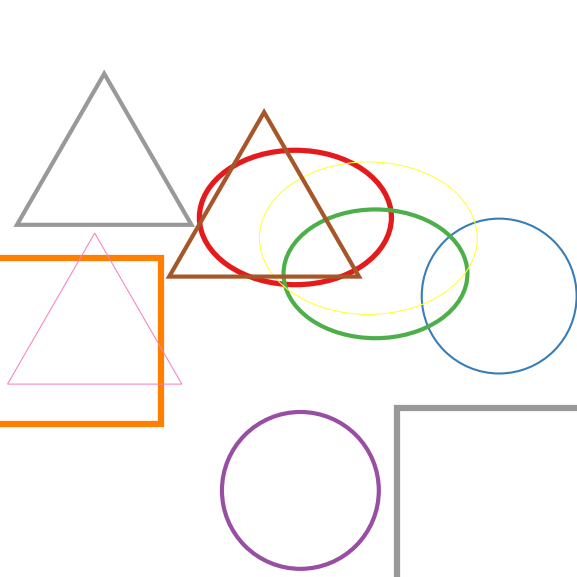[{"shape": "oval", "thickness": 2.5, "radius": 0.83, "center": [0.512, 0.623]}, {"shape": "circle", "thickness": 1, "radius": 0.67, "center": [0.864, 0.486]}, {"shape": "oval", "thickness": 2, "radius": 0.8, "center": [0.65, 0.525]}, {"shape": "circle", "thickness": 2, "radius": 0.68, "center": [0.52, 0.15]}, {"shape": "square", "thickness": 3, "radius": 0.72, "center": [0.135, 0.408]}, {"shape": "oval", "thickness": 0.5, "radius": 0.94, "center": [0.638, 0.587]}, {"shape": "triangle", "thickness": 2, "radius": 0.95, "center": [0.457, 0.615]}, {"shape": "triangle", "thickness": 0.5, "radius": 0.87, "center": [0.164, 0.421]}, {"shape": "square", "thickness": 3, "radius": 0.81, "center": [0.851, 0.131]}, {"shape": "triangle", "thickness": 2, "radius": 0.87, "center": [0.18, 0.697]}]